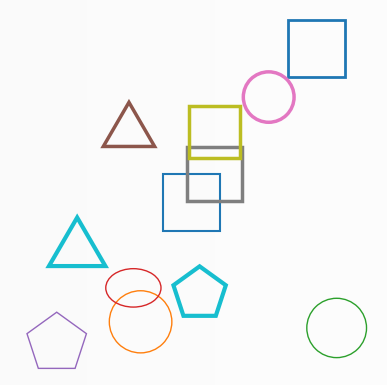[{"shape": "square", "thickness": 1.5, "radius": 0.37, "center": [0.494, 0.475]}, {"shape": "square", "thickness": 2, "radius": 0.36, "center": [0.817, 0.874]}, {"shape": "circle", "thickness": 1, "radius": 0.4, "center": [0.363, 0.164]}, {"shape": "circle", "thickness": 1, "radius": 0.39, "center": [0.869, 0.148]}, {"shape": "oval", "thickness": 1, "radius": 0.36, "center": [0.344, 0.252]}, {"shape": "pentagon", "thickness": 1, "radius": 0.4, "center": [0.146, 0.108]}, {"shape": "triangle", "thickness": 2.5, "radius": 0.38, "center": [0.333, 0.658]}, {"shape": "circle", "thickness": 2.5, "radius": 0.33, "center": [0.693, 0.748]}, {"shape": "square", "thickness": 2.5, "radius": 0.35, "center": [0.553, 0.548]}, {"shape": "square", "thickness": 2.5, "radius": 0.33, "center": [0.553, 0.658]}, {"shape": "triangle", "thickness": 3, "radius": 0.42, "center": [0.199, 0.351]}, {"shape": "pentagon", "thickness": 3, "radius": 0.36, "center": [0.515, 0.237]}]